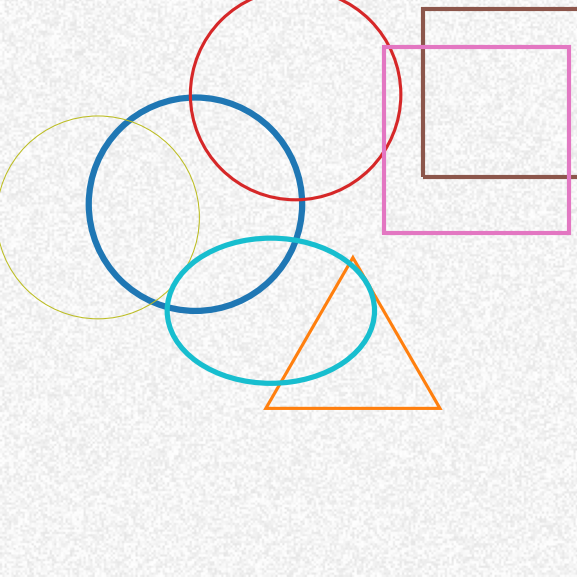[{"shape": "circle", "thickness": 3, "radius": 0.92, "center": [0.338, 0.646]}, {"shape": "triangle", "thickness": 1.5, "radius": 0.87, "center": [0.611, 0.379]}, {"shape": "circle", "thickness": 1.5, "radius": 0.91, "center": [0.512, 0.835]}, {"shape": "square", "thickness": 2, "radius": 0.73, "center": [0.877, 0.839]}, {"shape": "square", "thickness": 2, "radius": 0.8, "center": [0.825, 0.757]}, {"shape": "circle", "thickness": 0.5, "radius": 0.88, "center": [0.17, 0.623]}, {"shape": "oval", "thickness": 2.5, "radius": 0.9, "center": [0.469, 0.461]}]